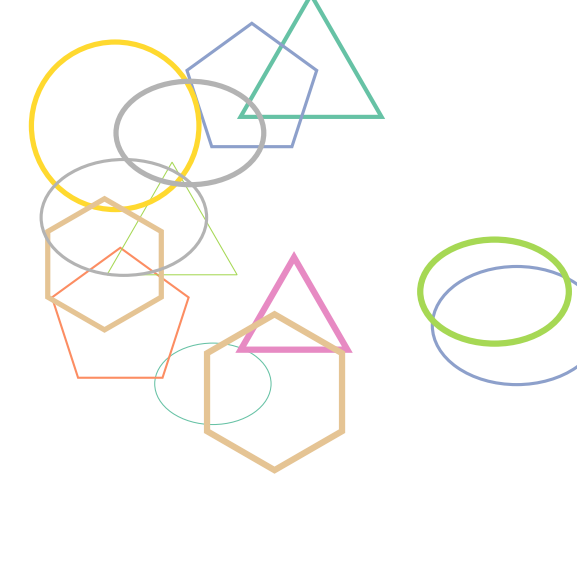[{"shape": "oval", "thickness": 0.5, "radius": 0.5, "center": [0.369, 0.335]}, {"shape": "triangle", "thickness": 2, "radius": 0.7, "center": [0.539, 0.867]}, {"shape": "pentagon", "thickness": 1, "radius": 0.62, "center": [0.208, 0.446]}, {"shape": "pentagon", "thickness": 1.5, "radius": 0.59, "center": [0.436, 0.841]}, {"shape": "oval", "thickness": 1.5, "radius": 0.73, "center": [0.895, 0.435]}, {"shape": "triangle", "thickness": 3, "radius": 0.53, "center": [0.509, 0.447]}, {"shape": "triangle", "thickness": 0.5, "radius": 0.65, "center": [0.298, 0.588]}, {"shape": "oval", "thickness": 3, "radius": 0.64, "center": [0.856, 0.494]}, {"shape": "circle", "thickness": 2.5, "radius": 0.73, "center": [0.199, 0.781]}, {"shape": "hexagon", "thickness": 2.5, "radius": 0.57, "center": [0.181, 0.541]}, {"shape": "hexagon", "thickness": 3, "radius": 0.67, "center": [0.475, 0.32]}, {"shape": "oval", "thickness": 1.5, "radius": 0.72, "center": [0.214, 0.623]}, {"shape": "oval", "thickness": 2.5, "radius": 0.64, "center": [0.329, 0.769]}]